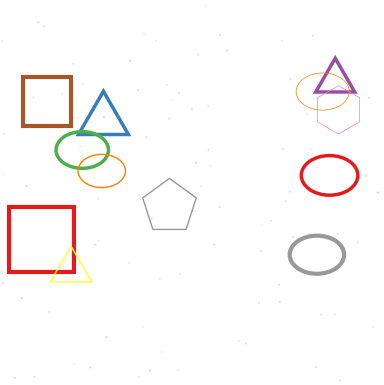[{"shape": "square", "thickness": 3, "radius": 0.42, "center": [0.107, 0.378]}, {"shape": "oval", "thickness": 2.5, "radius": 0.37, "center": [0.856, 0.544]}, {"shape": "triangle", "thickness": 2.5, "radius": 0.37, "center": [0.269, 0.688]}, {"shape": "oval", "thickness": 2.5, "radius": 0.34, "center": [0.214, 0.61]}, {"shape": "triangle", "thickness": 2.5, "radius": 0.29, "center": [0.871, 0.79]}, {"shape": "oval", "thickness": 1, "radius": 0.31, "center": [0.264, 0.556]}, {"shape": "oval", "thickness": 0.5, "radius": 0.34, "center": [0.838, 0.762]}, {"shape": "triangle", "thickness": 1, "radius": 0.31, "center": [0.184, 0.299]}, {"shape": "square", "thickness": 3, "radius": 0.31, "center": [0.122, 0.737]}, {"shape": "hexagon", "thickness": 0.5, "radius": 0.31, "center": [0.879, 0.715]}, {"shape": "pentagon", "thickness": 1, "radius": 0.37, "center": [0.44, 0.463]}, {"shape": "oval", "thickness": 3, "radius": 0.35, "center": [0.823, 0.338]}]